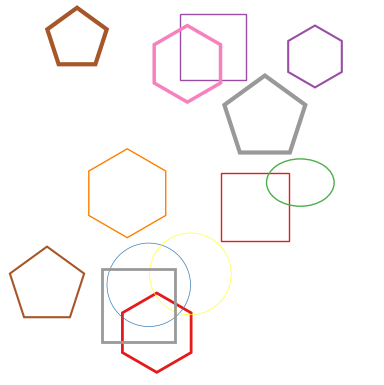[{"shape": "square", "thickness": 1, "radius": 0.44, "center": [0.662, 0.462]}, {"shape": "hexagon", "thickness": 2, "radius": 0.52, "center": [0.407, 0.136]}, {"shape": "circle", "thickness": 0.5, "radius": 0.54, "center": [0.386, 0.26]}, {"shape": "oval", "thickness": 1, "radius": 0.44, "center": [0.78, 0.526]}, {"shape": "square", "thickness": 1, "radius": 0.43, "center": [0.553, 0.878]}, {"shape": "hexagon", "thickness": 1.5, "radius": 0.4, "center": [0.818, 0.853]}, {"shape": "hexagon", "thickness": 1, "radius": 0.58, "center": [0.331, 0.498]}, {"shape": "circle", "thickness": 0.5, "radius": 0.53, "center": [0.495, 0.289]}, {"shape": "pentagon", "thickness": 1.5, "radius": 0.51, "center": [0.122, 0.258]}, {"shape": "pentagon", "thickness": 3, "radius": 0.41, "center": [0.2, 0.899]}, {"shape": "hexagon", "thickness": 2.5, "radius": 0.5, "center": [0.487, 0.834]}, {"shape": "square", "thickness": 2, "radius": 0.47, "center": [0.359, 0.207]}, {"shape": "pentagon", "thickness": 3, "radius": 0.55, "center": [0.688, 0.693]}]